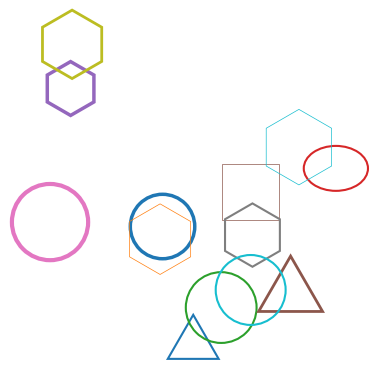[{"shape": "triangle", "thickness": 1.5, "radius": 0.38, "center": [0.502, 0.106]}, {"shape": "circle", "thickness": 2.5, "radius": 0.42, "center": [0.422, 0.412]}, {"shape": "hexagon", "thickness": 0.5, "radius": 0.46, "center": [0.416, 0.379]}, {"shape": "circle", "thickness": 1.5, "radius": 0.46, "center": [0.575, 0.201]}, {"shape": "oval", "thickness": 1.5, "radius": 0.42, "center": [0.872, 0.563]}, {"shape": "hexagon", "thickness": 2.5, "radius": 0.35, "center": [0.183, 0.77]}, {"shape": "square", "thickness": 0.5, "radius": 0.37, "center": [0.65, 0.501]}, {"shape": "triangle", "thickness": 2, "radius": 0.48, "center": [0.755, 0.239]}, {"shape": "circle", "thickness": 3, "radius": 0.49, "center": [0.13, 0.423]}, {"shape": "hexagon", "thickness": 1.5, "radius": 0.41, "center": [0.656, 0.389]}, {"shape": "hexagon", "thickness": 2, "radius": 0.44, "center": [0.187, 0.885]}, {"shape": "hexagon", "thickness": 0.5, "radius": 0.49, "center": [0.776, 0.618]}, {"shape": "circle", "thickness": 1.5, "radius": 0.45, "center": [0.651, 0.247]}]